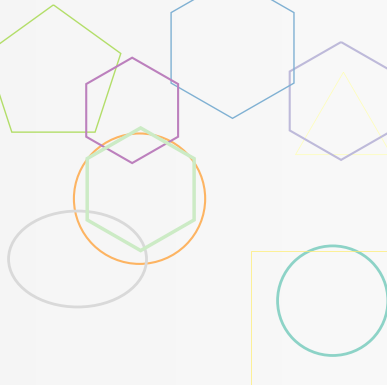[{"shape": "circle", "thickness": 2, "radius": 0.71, "center": [0.859, 0.219]}, {"shape": "triangle", "thickness": 0.5, "radius": 0.71, "center": [0.886, 0.67]}, {"shape": "hexagon", "thickness": 1.5, "radius": 0.77, "center": [0.88, 0.738]}, {"shape": "hexagon", "thickness": 1, "radius": 0.92, "center": [0.6, 0.876]}, {"shape": "circle", "thickness": 1.5, "radius": 0.85, "center": [0.36, 0.484]}, {"shape": "pentagon", "thickness": 1, "radius": 0.91, "center": [0.138, 0.805]}, {"shape": "oval", "thickness": 2, "radius": 0.89, "center": [0.2, 0.327]}, {"shape": "hexagon", "thickness": 1.5, "radius": 0.68, "center": [0.341, 0.713]}, {"shape": "hexagon", "thickness": 2.5, "radius": 0.8, "center": [0.363, 0.508]}, {"shape": "square", "thickness": 0.5, "radius": 0.87, "center": [0.823, 0.172]}]